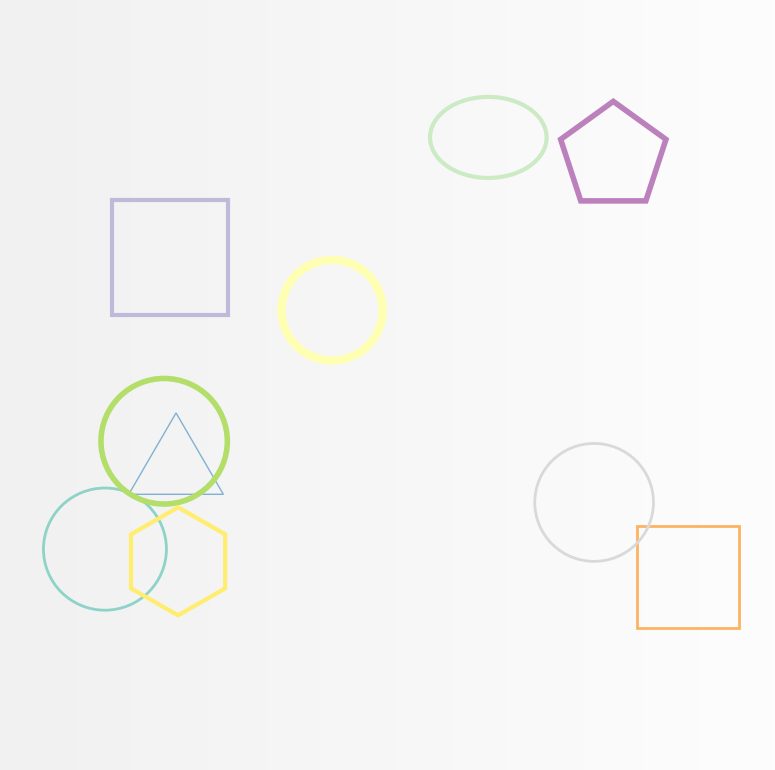[{"shape": "circle", "thickness": 1, "radius": 0.4, "center": [0.135, 0.287]}, {"shape": "circle", "thickness": 3, "radius": 0.33, "center": [0.429, 0.597]}, {"shape": "square", "thickness": 1.5, "radius": 0.38, "center": [0.219, 0.665]}, {"shape": "triangle", "thickness": 0.5, "radius": 0.35, "center": [0.227, 0.393]}, {"shape": "square", "thickness": 1, "radius": 0.33, "center": [0.888, 0.25]}, {"shape": "circle", "thickness": 2, "radius": 0.41, "center": [0.212, 0.427]}, {"shape": "circle", "thickness": 1, "radius": 0.38, "center": [0.767, 0.348]}, {"shape": "pentagon", "thickness": 2, "radius": 0.36, "center": [0.791, 0.797]}, {"shape": "oval", "thickness": 1.5, "radius": 0.38, "center": [0.63, 0.822]}, {"shape": "hexagon", "thickness": 1.5, "radius": 0.35, "center": [0.23, 0.271]}]